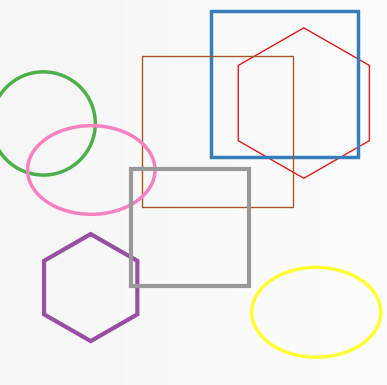[{"shape": "hexagon", "thickness": 1, "radius": 0.98, "center": [0.784, 0.732]}, {"shape": "square", "thickness": 2.5, "radius": 0.95, "center": [0.734, 0.781]}, {"shape": "circle", "thickness": 2.5, "radius": 0.67, "center": [0.112, 0.679]}, {"shape": "hexagon", "thickness": 3, "radius": 0.69, "center": [0.234, 0.253]}, {"shape": "oval", "thickness": 2.5, "radius": 0.83, "center": [0.816, 0.189]}, {"shape": "square", "thickness": 1, "radius": 0.98, "center": [0.561, 0.659]}, {"shape": "oval", "thickness": 2.5, "radius": 0.82, "center": [0.236, 0.558]}, {"shape": "square", "thickness": 3, "radius": 0.76, "center": [0.489, 0.409]}]